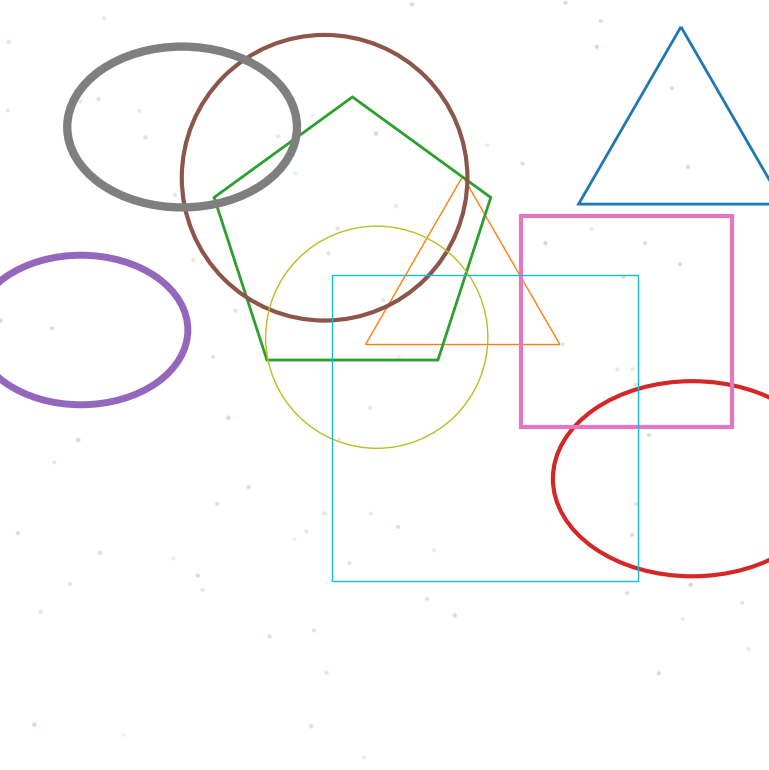[{"shape": "triangle", "thickness": 1, "radius": 0.77, "center": [0.884, 0.812]}, {"shape": "triangle", "thickness": 0.5, "radius": 0.73, "center": [0.601, 0.625]}, {"shape": "pentagon", "thickness": 1, "radius": 0.94, "center": [0.458, 0.685]}, {"shape": "oval", "thickness": 1.5, "radius": 0.91, "center": [0.899, 0.378]}, {"shape": "oval", "thickness": 2.5, "radius": 0.69, "center": [0.105, 0.571]}, {"shape": "circle", "thickness": 1.5, "radius": 0.93, "center": [0.422, 0.769]}, {"shape": "square", "thickness": 1.5, "radius": 0.69, "center": [0.814, 0.583]}, {"shape": "oval", "thickness": 3, "radius": 0.75, "center": [0.236, 0.835]}, {"shape": "circle", "thickness": 0.5, "radius": 0.72, "center": [0.489, 0.562]}, {"shape": "square", "thickness": 0.5, "radius": 0.99, "center": [0.63, 0.444]}]